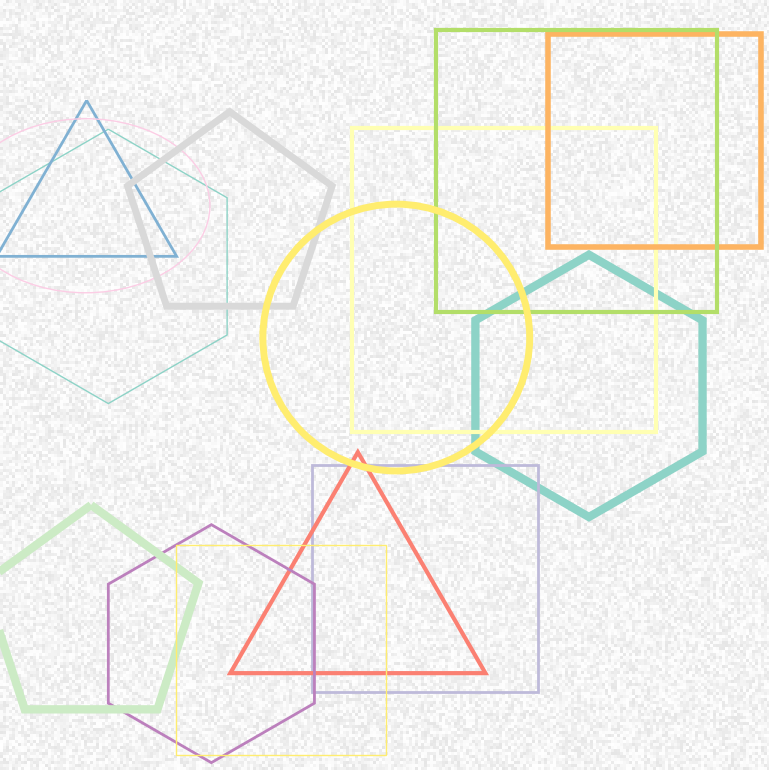[{"shape": "hexagon", "thickness": 0.5, "radius": 0.89, "center": [0.141, 0.654]}, {"shape": "hexagon", "thickness": 3, "radius": 0.85, "center": [0.765, 0.499]}, {"shape": "square", "thickness": 1.5, "radius": 0.99, "center": [0.654, 0.636]}, {"shape": "square", "thickness": 1, "radius": 0.74, "center": [0.552, 0.249]}, {"shape": "triangle", "thickness": 1.5, "radius": 0.96, "center": [0.465, 0.221]}, {"shape": "triangle", "thickness": 1, "radius": 0.67, "center": [0.113, 0.735]}, {"shape": "square", "thickness": 2, "radius": 0.69, "center": [0.85, 0.818]}, {"shape": "square", "thickness": 1.5, "radius": 0.91, "center": [0.749, 0.778]}, {"shape": "oval", "thickness": 0.5, "radius": 0.81, "center": [0.111, 0.733]}, {"shape": "pentagon", "thickness": 2.5, "radius": 0.7, "center": [0.298, 0.715]}, {"shape": "hexagon", "thickness": 1, "radius": 0.77, "center": [0.275, 0.164]}, {"shape": "pentagon", "thickness": 3, "radius": 0.73, "center": [0.118, 0.197]}, {"shape": "square", "thickness": 0.5, "radius": 0.68, "center": [0.365, 0.156]}, {"shape": "circle", "thickness": 2.5, "radius": 0.87, "center": [0.515, 0.562]}]